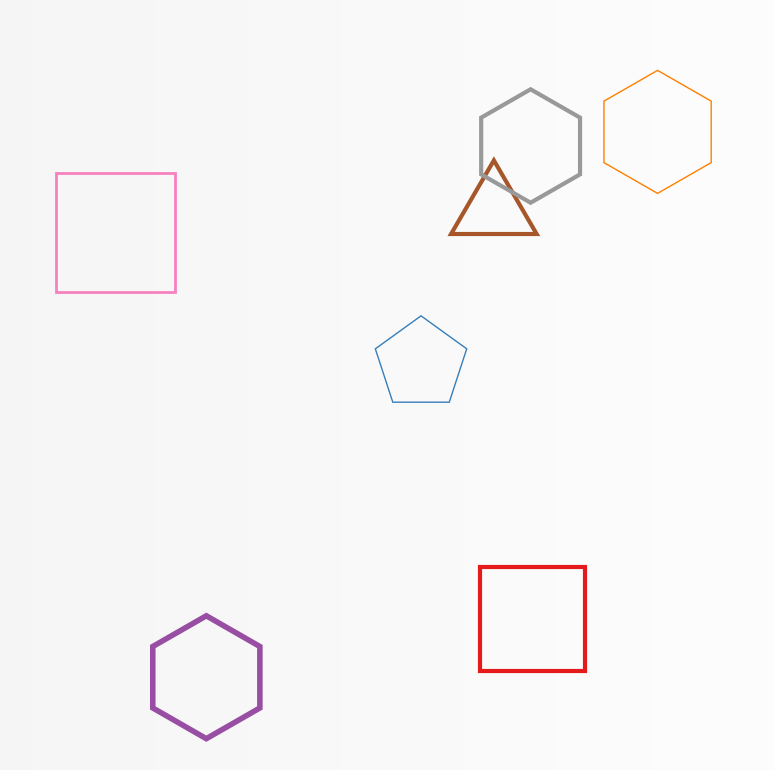[{"shape": "square", "thickness": 1.5, "radius": 0.34, "center": [0.687, 0.196]}, {"shape": "pentagon", "thickness": 0.5, "radius": 0.31, "center": [0.543, 0.528]}, {"shape": "hexagon", "thickness": 2, "radius": 0.4, "center": [0.266, 0.12]}, {"shape": "hexagon", "thickness": 0.5, "radius": 0.4, "center": [0.848, 0.829]}, {"shape": "triangle", "thickness": 1.5, "radius": 0.32, "center": [0.637, 0.728]}, {"shape": "square", "thickness": 1, "radius": 0.38, "center": [0.149, 0.698]}, {"shape": "hexagon", "thickness": 1.5, "radius": 0.37, "center": [0.685, 0.81]}]